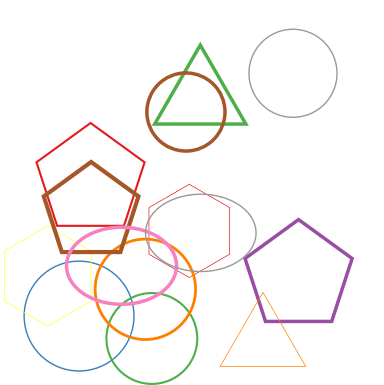[{"shape": "pentagon", "thickness": 1.5, "radius": 0.74, "center": [0.235, 0.533]}, {"shape": "hexagon", "thickness": 0.5, "radius": 0.61, "center": [0.492, 0.4]}, {"shape": "circle", "thickness": 1, "radius": 0.71, "center": [0.205, 0.179]}, {"shape": "circle", "thickness": 1.5, "radius": 0.59, "center": [0.394, 0.121]}, {"shape": "triangle", "thickness": 2.5, "radius": 0.68, "center": [0.52, 0.746]}, {"shape": "pentagon", "thickness": 2.5, "radius": 0.73, "center": [0.776, 0.283]}, {"shape": "triangle", "thickness": 0.5, "radius": 0.64, "center": [0.683, 0.112]}, {"shape": "circle", "thickness": 2, "radius": 0.65, "center": [0.378, 0.249]}, {"shape": "hexagon", "thickness": 0.5, "radius": 0.65, "center": [0.124, 0.283]}, {"shape": "circle", "thickness": 2.5, "radius": 0.51, "center": [0.483, 0.709]}, {"shape": "pentagon", "thickness": 3, "radius": 0.65, "center": [0.237, 0.45]}, {"shape": "oval", "thickness": 2.5, "radius": 0.71, "center": [0.316, 0.31]}, {"shape": "circle", "thickness": 1, "radius": 0.57, "center": [0.761, 0.81]}, {"shape": "oval", "thickness": 1, "radius": 0.72, "center": [0.522, 0.395]}]